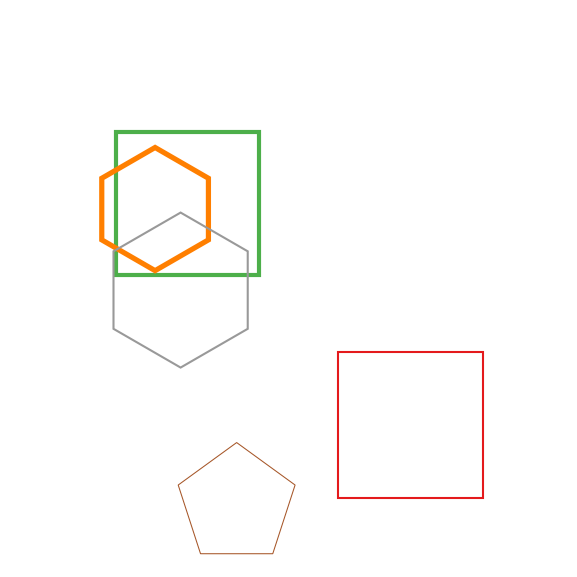[{"shape": "square", "thickness": 1, "radius": 0.63, "center": [0.711, 0.264]}, {"shape": "square", "thickness": 2, "radius": 0.62, "center": [0.325, 0.647]}, {"shape": "hexagon", "thickness": 2.5, "radius": 0.53, "center": [0.269, 0.637]}, {"shape": "pentagon", "thickness": 0.5, "radius": 0.53, "center": [0.41, 0.126]}, {"shape": "hexagon", "thickness": 1, "radius": 0.67, "center": [0.313, 0.497]}]